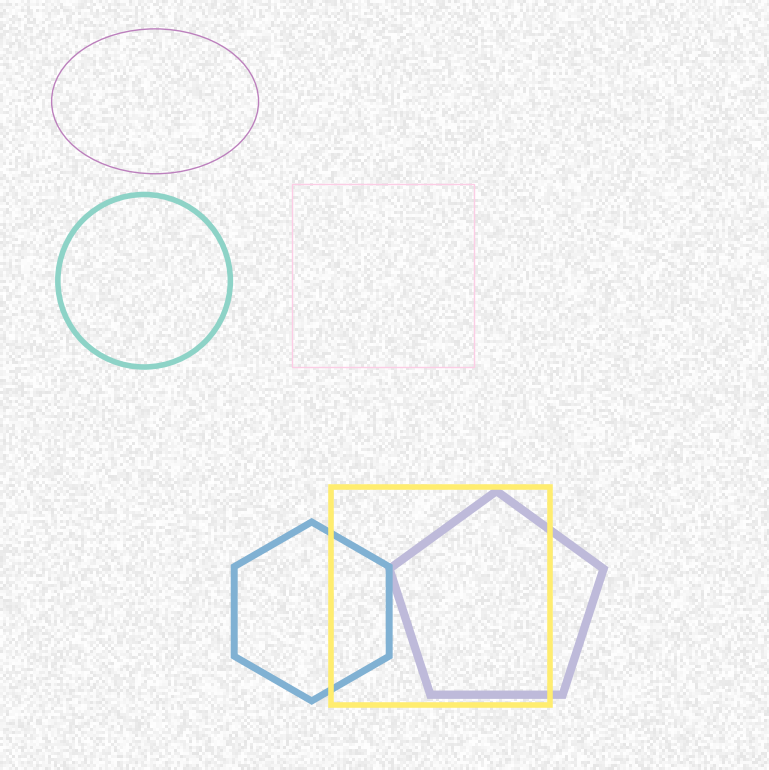[{"shape": "circle", "thickness": 2, "radius": 0.56, "center": [0.187, 0.635]}, {"shape": "pentagon", "thickness": 3, "radius": 0.73, "center": [0.645, 0.216]}, {"shape": "hexagon", "thickness": 2.5, "radius": 0.58, "center": [0.405, 0.206]}, {"shape": "square", "thickness": 0.5, "radius": 0.59, "center": [0.498, 0.642]}, {"shape": "oval", "thickness": 0.5, "radius": 0.67, "center": [0.201, 0.868]}, {"shape": "square", "thickness": 2, "radius": 0.71, "center": [0.572, 0.226]}]